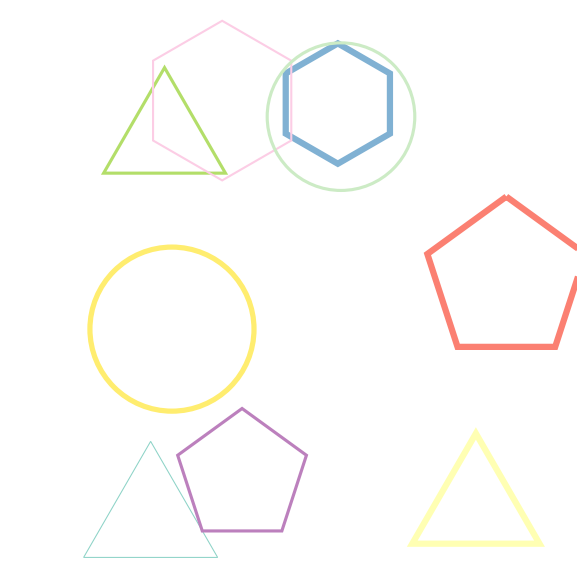[{"shape": "triangle", "thickness": 0.5, "radius": 0.67, "center": [0.261, 0.101]}, {"shape": "triangle", "thickness": 3, "radius": 0.64, "center": [0.824, 0.121]}, {"shape": "pentagon", "thickness": 3, "radius": 0.72, "center": [0.877, 0.515]}, {"shape": "hexagon", "thickness": 3, "radius": 0.52, "center": [0.585, 0.82]}, {"shape": "triangle", "thickness": 1.5, "radius": 0.61, "center": [0.285, 0.76]}, {"shape": "hexagon", "thickness": 1, "radius": 0.69, "center": [0.385, 0.825]}, {"shape": "pentagon", "thickness": 1.5, "radius": 0.59, "center": [0.419, 0.175]}, {"shape": "circle", "thickness": 1.5, "radius": 0.64, "center": [0.59, 0.797]}, {"shape": "circle", "thickness": 2.5, "radius": 0.71, "center": [0.298, 0.429]}]